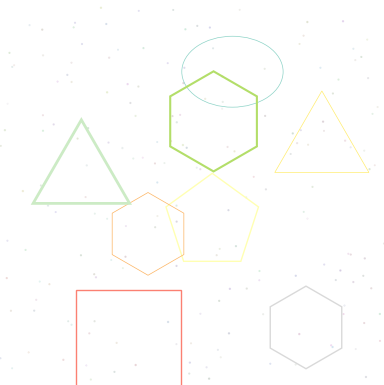[{"shape": "oval", "thickness": 0.5, "radius": 0.66, "center": [0.604, 0.814]}, {"shape": "pentagon", "thickness": 1, "radius": 0.63, "center": [0.551, 0.423]}, {"shape": "square", "thickness": 1, "radius": 0.69, "center": [0.334, 0.109]}, {"shape": "hexagon", "thickness": 0.5, "radius": 0.54, "center": [0.384, 0.392]}, {"shape": "hexagon", "thickness": 1.5, "radius": 0.65, "center": [0.555, 0.685]}, {"shape": "hexagon", "thickness": 1, "radius": 0.54, "center": [0.795, 0.15]}, {"shape": "triangle", "thickness": 2, "radius": 0.72, "center": [0.211, 0.544]}, {"shape": "triangle", "thickness": 0.5, "radius": 0.71, "center": [0.836, 0.623]}]